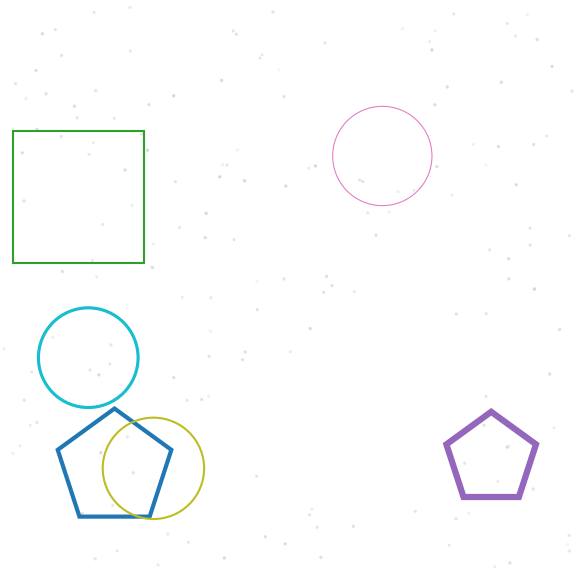[{"shape": "pentagon", "thickness": 2, "radius": 0.52, "center": [0.198, 0.188]}, {"shape": "square", "thickness": 1, "radius": 0.57, "center": [0.136, 0.658]}, {"shape": "pentagon", "thickness": 3, "radius": 0.41, "center": [0.851, 0.204]}, {"shape": "circle", "thickness": 0.5, "radius": 0.43, "center": [0.662, 0.729]}, {"shape": "circle", "thickness": 1, "radius": 0.44, "center": [0.266, 0.188]}, {"shape": "circle", "thickness": 1.5, "radius": 0.43, "center": [0.153, 0.38]}]